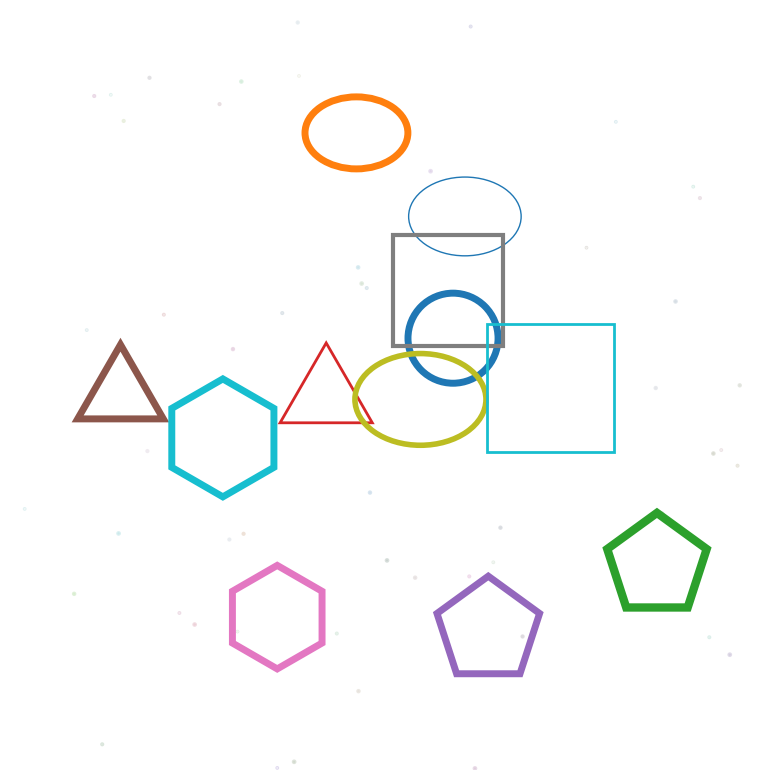[{"shape": "circle", "thickness": 2.5, "radius": 0.29, "center": [0.588, 0.561]}, {"shape": "oval", "thickness": 0.5, "radius": 0.37, "center": [0.604, 0.719]}, {"shape": "oval", "thickness": 2.5, "radius": 0.33, "center": [0.463, 0.827]}, {"shape": "pentagon", "thickness": 3, "radius": 0.34, "center": [0.853, 0.266]}, {"shape": "triangle", "thickness": 1, "radius": 0.35, "center": [0.424, 0.485]}, {"shape": "pentagon", "thickness": 2.5, "radius": 0.35, "center": [0.634, 0.182]}, {"shape": "triangle", "thickness": 2.5, "radius": 0.32, "center": [0.156, 0.488]}, {"shape": "hexagon", "thickness": 2.5, "radius": 0.34, "center": [0.36, 0.199]}, {"shape": "square", "thickness": 1.5, "radius": 0.36, "center": [0.582, 0.623]}, {"shape": "oval", "thickness": 2, "radius": 0.43, "center": [0.546, 0.481]}, {"shape": "square", "thickness": 1, "radius": 0.41, "center": [0.715, 0.496]}, {"shape": "hexagon", "thickness": 2.5, "radius": 0.38, "center": [0.289, 0.431]}]